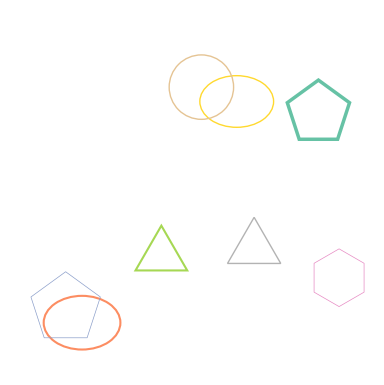[{"shape": "pentagon", "thickness": 2.5, "radius": 0.42, "center": [0.827, 0.707]}, {"shape": "oval", "thickness": 1.5, "radius": 0.5, "center": [0.213, 0.162]}, {"shape": "pentagon", "thickness": 0.5, "radius": 0.47, "center": [0.171, 0.199]}, {"shape": "hexagon", "thickness": 0.5, "radius": 0.37, "center": [0.881, 0.279]}, {"shape": "triangle", "thickness": 1.5, "radius": 0.39, "center": [0.419, 0.336]}, {"shape": "oval", "thickness": 1, "radius": 0.48, "center": [0.615, 0.736]}, {"shape": "circle", "thickness": 1, "radius": 0.42, "center": [0.523, 0.774]}, {"shape": "triangle", "thickness": 1, "radius": 0.4, "center": [0.66, 0.356]}]